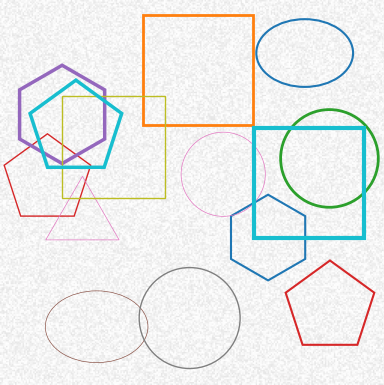[{"shape": "hexagon", "thickness": 1.5, "radius": 0.56, "center": [0.696, 0.383]}, {"shape": "oval", "thickness": 1.5, "radius": 0.63, "center": [0.791, 0.862]}, {"shape": "square", "thickness": 2, "radius": 0.71, "center": [0.515, 0.818]}, {"shape": "circle", "thickness": 2, "radius": 0.63, "center": [0.856, 0.588]}, {"shape": "pentagon", "thickness": 1, "radius": 0.59, "center": [0.123, 0.534]}, {"shape": "pentagon", "thickness": 1.5, "radius": 0.61, "center": [0.857, 0.202]}, {"shape": "hexagon", "thickness": 2.5, "radius": 0.64, "center": [0.161, 0.703]}, {"shape": "oval", "thickness": 0.5, "radius": 0.67, "center": [0.251, 0.151]}, {"shape": "triangle", "thickness": 0.5, "radius": 0.55, "center": [0.214, 0.432]}, {"shape": "circle", "thickness": 0.5, "radius": 0.55, "center": [0.58, 0.547]}, {"shape": "circle", "thickness": 1, "radius": 0.66, "center": [0.493, 0.174]}, {"shape": "square", "thickness": 1, "radius": 0.67, "center": [0.295, 0.618]}, {"shape": "square", "thickness": 3, "radius": 0.71, "center": [0.803, 0.525]}, {"shape": "pentagon", "thickness": 2.5, "radius": 0.63, "center": [0.197, 0.667]}]